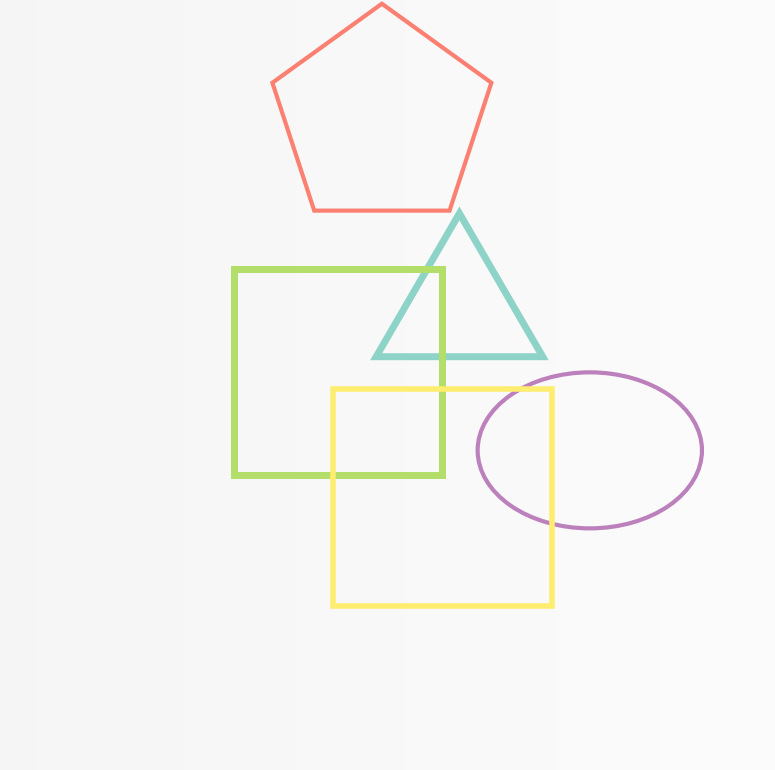[{"shape": "triangle", "thickness": 2.5, "radius": 0.62, "center": [0.593, 0.599]}, {"shape": "pentagon", "thickness": 1.5, "radius": 0.74, "center": [0.493, 0.847]}, {"shape": "square", "thickness": 2.5, "radius": 0.67, "center": [0.436, 0.517]}, {"shape": "oval", "thickness": 1.5, "radius": 0.72, "center": [0.761, 0.415]}, {"shape": "square", "thickness": 2, "radius": 0.7, "center": [0.571, 0.354]}]